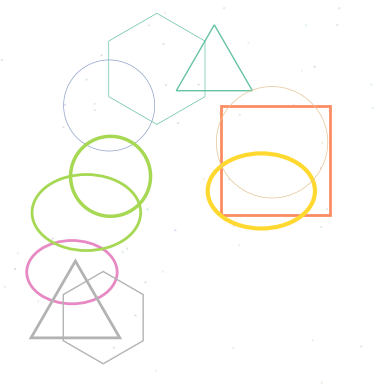[{"shape": "triangle", "thickness": 1, "radius": 0.57, "center": [0.557, 0.821]}, {"shape": "hexagon", "thickness": 0.5, "radius": 0.72, "center": [0.407, 0.821]}, {"shape": "square", "thickness": 2, "radius": 0.71, "center": [0.716, 0.582]}, {"shape": "circle", "thickness": 0.5, "radius": 0.59, "center": [0.284, 0.726]}, {"shape": "oval", "thickness": 2, "radius": 0.59, "center": [0.187, 0.293]}, {"shape": "circle", "thickness": 2.5, "radius": 0.52, "center": [0.287, 0.542]}, {"shape": "oval", "thickness": 2, "radius": 0.71, "center": [0.224, 0.448]}, {"shape": "oval", "thickness": 3, "radius": 0.7, "center": [0.679, 0.504]}, {"shape": "circle", "thickness": 0.5, "radius": 0.72, "center": [0.707, 0.63]}, {"shape": "hexagon", "thickness": 1, "radius": 0.6, "center": [0.268, 0.175]}, {"shape": "triangle", "thickness": 2, "radius": 0.67, "center": [0.196, 0.189]}]